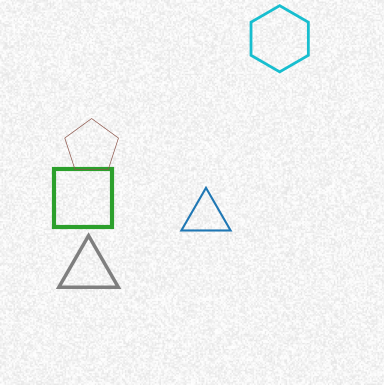[{"shape": "triangle", "thickness": 1.5, "radius": 0.37, "center": [0.535, 0.438]}, {"shape": "square", "thickness": 3, "radius": 0.38, "center": [0.215, 0.486]}, {"shape": "pentagon", "thickness": 0.5, "radius": 0.37, "center": [0.238, 0.619]}, {"shape": "triangle", "thickness": 2.5, "radius": 0.45, "center": [0.23, 0.299]}, {"shape": "hexagon", "thickness": 2, "radius": 0.43, "center": [0.726, 0.899]}]